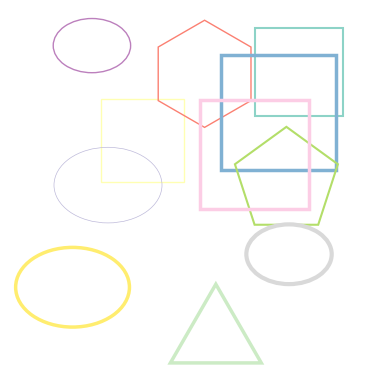[{"shape": "square", "thickness": 1.5, "radius": 0.57, "center": [0.777, 0.813]}, {"shape": "square", "thickness": 1, "radius": 0.54, "center": [0.371, 0.634]}, {"shape": "oval", "thickness": 0.5, "radius": 0.7, "center": [0.281, 0.519]}, {"shape": "hexagon", "thickness": 1, "radius": 0.7, "center": [0.531, 0.808]}, {"shape": "square", "thickness": 2.5, "radius": 0.75, "center": [0.723, 0.708]}, {"shape": "pentagon", "thickness": 1.5, "radius": 0.7, "center": [0.744, 0.53]}, {"shape": "square", "thickness": 2.5, "radius": 0.71, "center": [0.661, 0.598]}, {"shape": "oval", "thickness": 3, "radius": 0.55, "center": [0.751, 0.34]}, {"shape": "oval", "thickness": 1, "radius": 0.5, "center": [0.239, 0.882]}, {"shape": "triangle", "thickness": 2.5, "radius": 0.68, "center": [0.561, 0.126]}, {"shape": "oval", "thickness": 2.5, "radius": 0.74, "center": [0.188, 0.254]}]